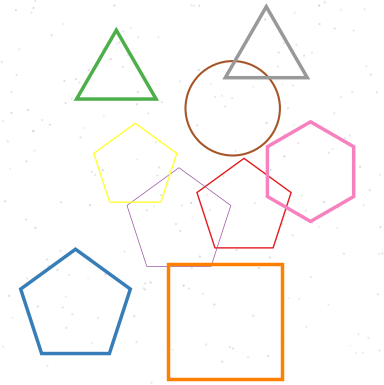[{"shape": "pentagon", "thickness": 1, "radius": 0.64, "center": [0.634, 0.46]}, {"shape": "pentagon", "thickness": 2.5, "radius": 0.75, "center": [0.196, 0.203]}, {"shape": "triangle", "thickness": 2.5, "radius": 0.6, "center": [0.302, 0.802]}, {"shape": "pentagon", "thickness": 0.5, "radius": 0.71, "center": [0.465, 0.423]}, {"shape": "square", "thickness": 2.5, "radius": 0.74, "center": [0.584, 0.165]}, {"shape": "pentagon", "thickness": 1, "radius": 0.57, "center": [0.351, 0.567]}, {"shape": "circle", "thickness": 1.5, "radius": 0.61, "center": [0.604, 0.719]}, {"shape": "hexagon", "thickness": 2.5, "radius": 0.65, "center": [0.807, 0.554]}, {"shape": "triangle", "thickness": 2.5, "radius": 0.61, "center": [0.692, 0.86]}]